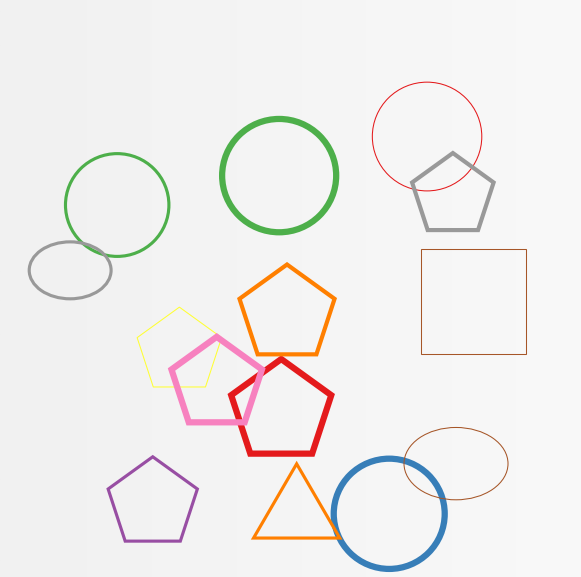[{"shape": "pentagon", "thickness": 3, "radius": 0.45, "center": [0.484, 0.287]}, {"shape": "circle", "thickness": 0.5, "radius": 0.47, "center": [0.735, 0.763]}, {"shape": "circle", "thickness": 3, "radius": 0.48, "center": [0.67, 0.109]}, {"shape": "circle", "thickness": 1.5, "radius": 0.44, "center": [0.202, 0.644]}, {"shape": "circle", "thickness": 3, "radius": 0.49, "center": [0.48, 0.695]}, {"shape": "pentagon", "thickness": 1.5, "radius": 0.4, "center": [0.263, 0.127]}, {"shape": "triangle", "thickness": 1.5, "radius": 0.43, "center": [0.51, 0.11]}, {"shape": "pentagon", "thickness": 2, "radius": 0.43, "center": [0.494, 0.455]}, {"shape": "pentagon", "thickness": 0.5, "radius": 0.38, "center": [0.309, 0.391]}, {"shape": "square", "thickness": 0.5, "radius": 0.45, "center": [0.814, 0.477]}, {"shape": "oval", "thickness": 0.5, "radius": 0.45, "center": [0.785, 0.196]}, {"shape": "pentagon", "thickness": 3, "radius": 0.41, "center": [0.373, 0.334]}, {"shape": "pentagon", "thickness": 2, "radius": 0.37, "center": [0.779, 0.66]}, {"shape": "oval", "thickness": 1.5, "radius": 0.35, "center": [0.121, 0.531]}]